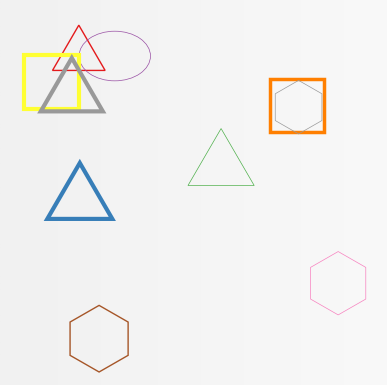[{"shape": "triangle", "thickness": 1, "radius": 0.39, "center": [0.203, 0.856]}, {"shape": "triangle", "thickness": 3, "radius": 0.48, "center": [0.206, 0.48]}, {"shape": "triangle", "thickness": 0.5, "radius": 0.49, "center": [0.571, 0.568]}, {"shape": "oval", "thickness": 0.5, "radius": 0.46, "center": [0.296, 0.854]}, {"shape": "square", "thickness": 2.5, "radius": 0.35, "center": [0.767, 0.727]}, {"shape": "square", "thickness": 3, "radius": 0.35, "center": [0.133, 0.786]}, {"shape": "hexagon", "thickness": 1, "radius": 0.43, "center": [0.256, 0.12]}, {"shape": "hexagon", "thickness": 0.5, "radius": 0.41, "center": [0.873, 0.264]}, {"shape": "hexagon", "thickness": 0.5, "radius": 0.35, "center": [0.771, 0.722]}, {"shape": "triangle", "thickness": 3, "radius": 0.46, "center": [0.185, 0.757]}]